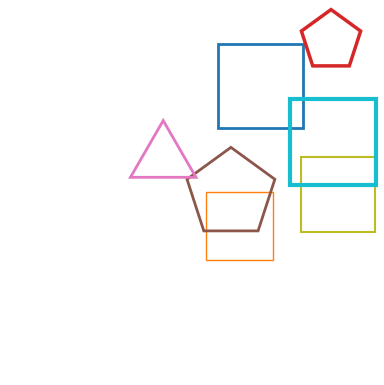[{"shape": "square", "thickness": 2, "radius": 0.55, "center": [0.676, 0.777]}, {"shape": "square", "thickness": 1, "radius": 0.44, "center": [0.621, 0.413]}, {"shape": "pentagon", "thickness": 2.5, "radius": 0.4, "center": [0.86, 0.894]}, {"shape": "pentagon", "thickness": 2, "radius": 0.6, "center": [0.6, 0.497]}, {"shape": "triangle", "thickness": 2, "radius": 0.49, "center": [0.424, 0.589]}, {"shape": "square", "thickness": 1.5, "radius": 0.48, "center": [0.878, 0.495]}, {"shape": "square", "thickness": 3, "radius": 0.56, "center": [0.866, 0.63]}]